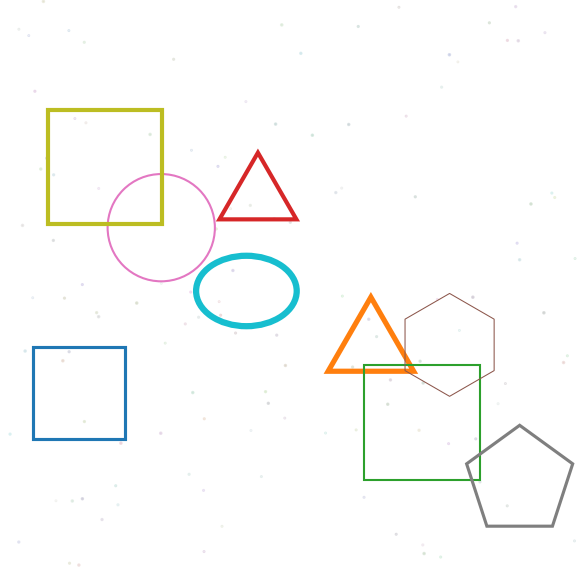[{"shape": "square", "thickness": 1.5, "radius": 0.4, "center": [0.137, 0.318]}, {"shape": "triangle", "thickness": 2.5, "radius": 0.43, "center": [0.642, 0.399]}, {"shape": "square", "thickness": 1, "radius": 0.5, "center": [0.731, 0.268]}, {"shape": "triangle", "thickness": 2, "radius": 0.38, "center": [0.447, 0.658]}, {"shape": "hexagon", "thickness": 0.5, "radius": 0.45, "center": [0.779, 0.402]}, {"shape": "circle", "thickness": 1, "radius": 0.46, "center": [0.279, 0.605]}, {"shape": "pentagon", "thickness": 1.5, "radius": 0.48, "center": [0.9, 0.166]}, {"shape": "square", "thickness": 2, "radius": 0.49, "center": [0.182, 0.71]}, {"shape": "oval", "thickness": 3, "radius": 0.44, "center": [0.427, 0.495]}]